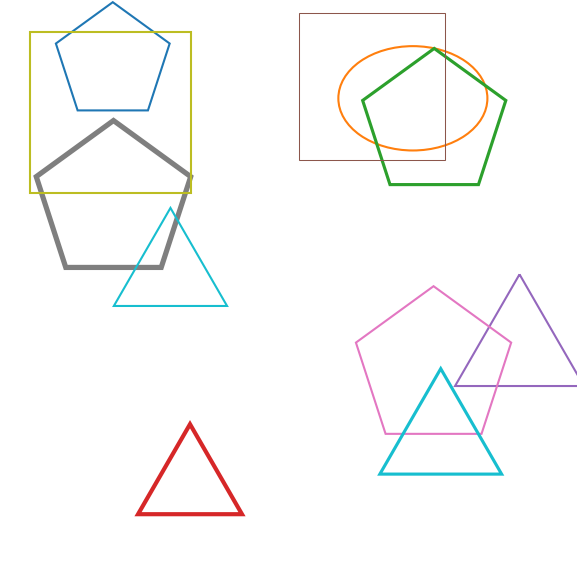[{"shape": "pentagon", "thickness": 1, "radius": 0.52, "center": [0.195, 0.892]}, {"shape": "oval", "thickness": 1, "radius": 0.65, "center": [0.715, 0.829]}, {"shape": "pentagon", "thickness": 1.5, "radius": 0.65, "center": [0.752, 0.785]}, {"shape": "triangle", "thickness": 2, "radius": 0.52, "center": [0.329, 0.161]}, {"shape": "triangle", "thickness": 1, "radius": 0.64, "center": [0.9, 0.395]}, {"shape": "square", "thickness": 0.5, "radius": 0.63, "center": [0.644, 0.849]}, {"shape": "pentagon", "thickness": 1, "radius": 0.71, "center": [0.751, 0.362]}, {"shape": "pentagon", "thickness": 2.5, "radius": 0.7, "center": [0.197, 0.65]}, {"shape": "square", "thickness": 1, "radius": 0.7, "center": [0.191, 0.804]}, {"shape": "triangle", "thickness": 1.5, "radius": 0.61, "center": [0.763, 0.239]}, {"shape": "triangle", "thickness": 1, "radius": 0.57, "center": [0.295, 0.526]}]